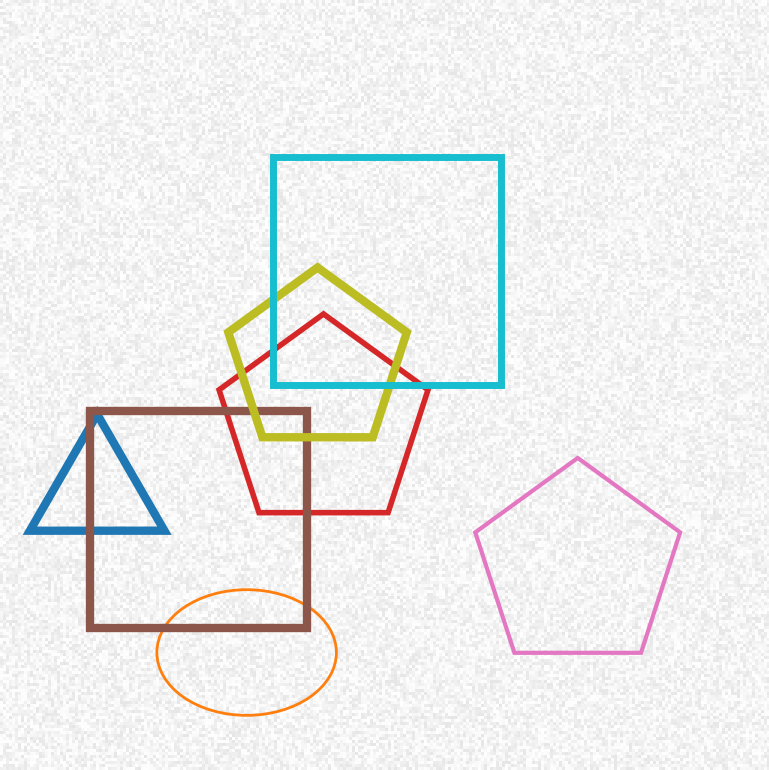[{"shape": "triangle", "thickness": 3, "radius": 0.5, "center": [0.126, 0.361]}, {"shape": "oval", "thickness": 1, "radius": 0.58, "center": [0.32, 0.153]}, {"shape": "pentagon", "thickness": 2, "radius": 0.71, "center": [0.42, 0.45]}, {"shape": "square", "thickness": 3, "radius": 0.71, "center": [0.258, 0.325]}, {"shape": "pentagon", "thickness": 1.5, "radius": 0.7, "center": [0.75, 0.265]}, {"shape": "pentagon", "thickness": 3, "radius": 0.61, "center": [0.412, 0.531]}, {"shape": "square", "thickness": 2.5, "radius": 0.74, "center": [0.503, 0.648]}]